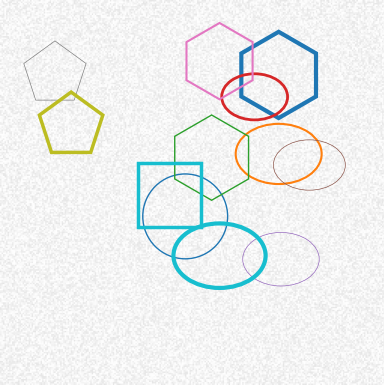[{"shape": "circle", "thickness": 1, "radius": 0.55, "center": [0.481, 0.438]}, {"shape": "hexagon", "thickness": 3, "radius": 0.56, "center": [0.724, 0.805]}, {"shape": "oval", "thickness": 1.5, "radius": 0.56, "center": [0.724, 0.6]}, {"shape": "hexagon", "thickness": 1, "radius": 0.55, "center": [0.55, 0.591]}, {"shape": "oval", "thickness": 2, "radius": 0.43, "center": [0.661, 0.748]}, {"shape": "oval", "thickness": 0.5, "radius": 0.5, "center": [0.73, 0.327]}, {"shape": "oval", "thickness": 0.5, "radius": 0.47, "center": [0.804, 0.571]}, {"shape": "hexagon", "thickness": 1.5, "radius": 0.5, "center": [0.57, 0.841]}, {"shape": "pentagon", "thickness": 0.5, "radius": 0.43, "center": [0.143, 0.809]}, {"shape": "pentagon", "thickness": 2.5, "radius": 0.43, "center": [0.185, 0.674]}, {"shape": "square", "thickness": 2.5, "radius": 0.41, "center": [0.44, 0.493]}, {"shape": "oval", "thickness": 3, "radius": 0.6, "center": [0.57, 0.336]}]